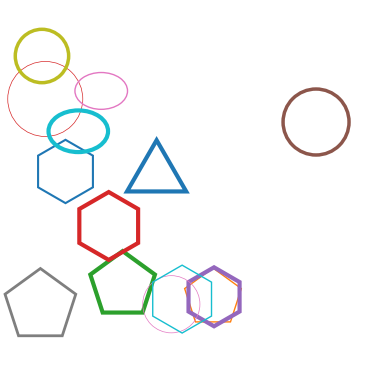[{"shape": "triangle", "thickness": 3, "radius": 0.44, "center": [0.407, 0.547]}, {"shape": "hexagon", "thickness": 1.5, "radius": 0.41, "center": [0.17, 0.555]}, {"shape": "pentagon", "thickness": 1, "radius": 0.39, "center": [0.553, 0.226]}, {"shape": "pentagon", "thickness": 3, "radius": 0.44, "center": [0.319, 0.26]}, {"shape": "circle", "thickness": 0.5, "radius": 0.49, "center": [0.118, 0.743]}, {"shape": "hexagon", "thickness": 3, "radius": 0.44, "center": [0.282, 0.413]}, {"shape": "hexagon", "thickness": 3, "radius": 0.38, "center": [0.556, 0.229]}, {"shape": "circle", "thickness": 2.5, "radius": 0.43, "center": [0.821, 0.683]}, {"shape": "oval", "thickness": 1, "radius": 0.34, "center": [0.263, 0.764]}, {"shape": "circle", "thickness": 0.5, "radius": 0.37, "center": [0.445, 0.21]}, {"shape": "pentagon", "thickness": 2, "radius": 0.48, "center": [0.105, 0.206]}, {"shape": "circle", "thickness": 2.5, "radius": 0.35, "center": [0.109, 0.855]}, {"shape": "hexagon", "thickness": 1, "radius": 0.44, "center": [0.473, 0.223]}, {"shape": "oval", "thickness": 3, "radius": 0.39, "center": [0.203, 0.659]}]